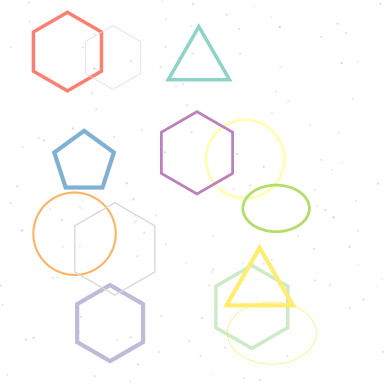[{"shape": "triangle", "thickness": 2.5, "radius": 0.46, "center": [0.517, 0.839]}, {"shape": "circle", "thickness": 2, "radius": 0.51, "center": [0.637, 0.587]}, {"shape": "hexagon", "thickness": 3, "radius": 0.49, "center": [0.286, 0.161]}, {"shape": "hexagon", "thickness": 2.5, "radius": 0.51, "center": [0.175, 0.866]}, {"shape": "pentagon", "thickness": 3, "radius": 0.41, "center": [0.218, 0.579]}, {"shape": "circle", "thickness": 1.5, "radius": 0.54, "center": [0.194, 0.393]}, {"shape": "oval", "thickness": 2, "radius": 0.43, "center": [0.717, 0.459]}, {"shape": "hexagon", "thickness": 0.5, "radius": 0.41, "center": [0.293, 0.851]}, {"shape": "hexagon", "thickness": 1, "radius": 0.6, "center": [0.298, 0.354]}, {"shape": "hexagon", "thickness": 2, "radius": 0.53, "center": [0.512, 0.603]}, {"shape": "hexagon", "thickness": 2.5, "radius": 0.54, "center": [0.654, 0.203]}, {"shape": "triangle", "thickness": 3, "radius": 0.5, "center": [0.675, 0.257]}, {"shape": "oval", "thickness": 0.5, "radius": 0.58, "center": [0.706, 0.135]}]